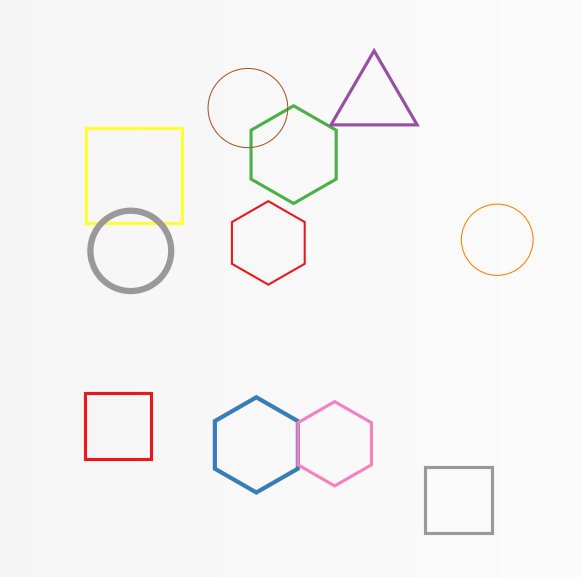[{"shape": "square", "thickness": 1.5, "radius": 0.29, "center": [0.203, 0.261]}, {"shape": "hexagon", "thickness": 1, "radius": 0.36, "center": [0.462, 0.578]}, {"shape": "hexagon", "thickness": 2, "radius": 0.41, "center": [0.441, 0.229]}, {"shape": "hexagon", "thickness": 1.5, "radius": 0.42, "center": [0.505, 0.731]}, {"shape": "triangle", "thickness": 1.5, "radius": 0.43, "center": [0.644, 0.826]}, {"shape": "circle", "thickness": 0.5, "radius": 0.31, "center": [0.855, 0.584]}, {"shape": "square", "thickness": 1.5, "radius": 0.41, "center": [0.23, 0.695]}, {"shape": "circle", "thickness": 0.5, "radius": 0.34, "center": [0.427, 0.812]}, {"shape": "hexagon", "thickness": 1.5, "radius": 0.36, "center": [0.576, 0.231]}, {"shape": "square", "thickness": 1.5, "radius": 0.29, "center": [0.788, 0.133]}, {"shape": "circle", "thickness": 3, "radius": 0.35, "center": [0.225, 0.565]}]